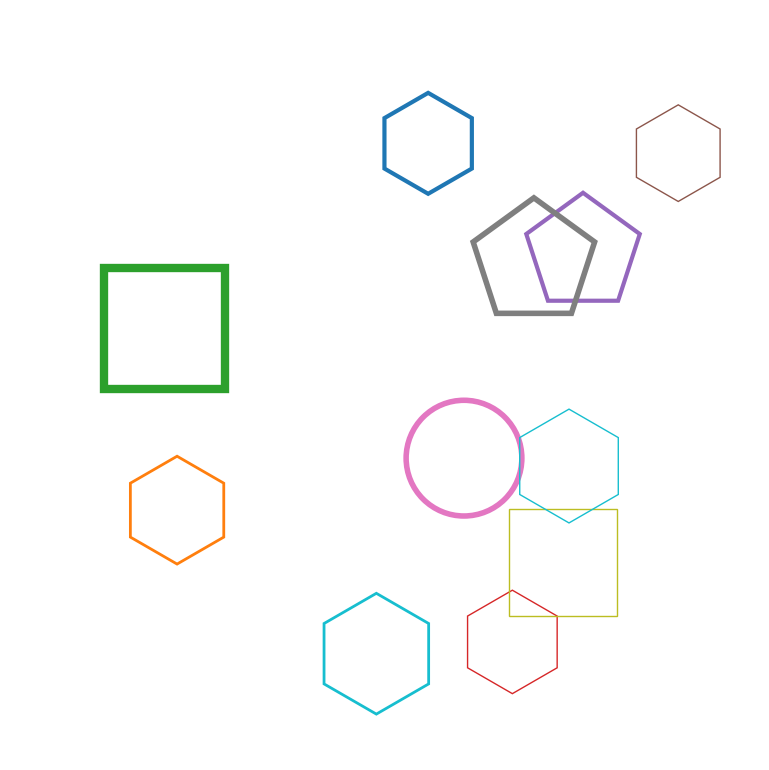[{"shape": "hexagon", "thickness": 1.5, "radius": 0.33, "center": [0.556, 0.814]}, {"shape": "hexagon", "thickness": 1, "radius": 0.35, "center": [0.23, 0.337]}, {"shape": "square", "thickness": 3, "radius": 0.39, "center": [0.214, 0.573]}, {"shape": "hexagon", "thickness": 0.5, "radius": 0.34, "center": [0.665, 0.166]}, {"shape": "pentagon", "thickness": 1.5, "radius": 0.39, "center": [0.757, 0.672]}, {"shape": "hexagon", "thickness": 0.5, "radius": 0.31, "center": [0.881, 0.801]}, {"shape": "circle", "thickness": 2, "radius": 0.38, "center": [0.603, 0.405]}, {"shape": "pentagon", "thickness": 2, "radius": 0.41, "center": [0.693, 0.66]}, {"shape": "square", "thickness": 0.5, "radius": 0.35, "center": [0.731, 0.269]}, {"shape": "hexagon", "thickness": 1, "radius": 0.39, "center": [0.489, 0.151]}, {"shape": "hexagon", "thickness": 0.5, "radius": 0.37, "center": [0.739, 0.395]}]